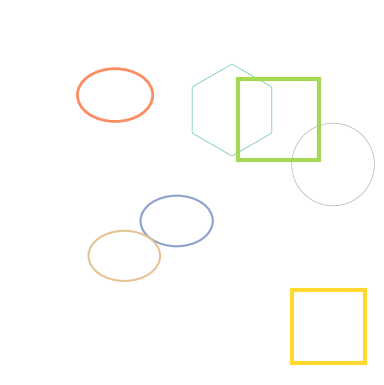[{"shape": "hexagon", "thickness": 0.5, "radius": 0.6, "center": [0.603, 0.714]}, {"shape": "oval", "thickness": 2, "radius": 0.49, "center": [0.299, 0.753]}, {"shape": "oval", "thickness": 1.5, "radius": 0.47, "center": [0.459, 0.426]}, {"shape": "square", "thickness": 3, "radius": 0.53, "center": [0.722, 0.69]}, {"shape": "square", "thickness": 3, "radius": 0.47, "center": [0.852, 0.151]}, {"shape": "oval", "thickness": 1.5, "radius": 0.47, "center": [0.323, 0.335]}, {"shape": "circle", "thickness": 0.5, "radius": 0.54, "center": [0.865, 0.573]}]